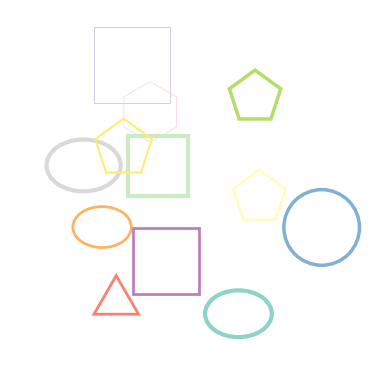[{"shape": "oval", "thickness": 3, "radius": 0.43, "center": [0.619, 0.185]}, {"shape": "pentagon", "thickness": 1.5, "radius": 0.36, "center": [0.674, 0.487]}, {"shape": "square", "thickness": 0.5, "radius": 0.49, "center": [0.344, 0.83]}, {"shape": "triangle", "thickness": 2, "radius": 0.33, "center": [0.302, 0.217]}, {"shape": "circle", "thickness": 2.5, "radius": 0.49, "center": [0.836, 0.409]}, {"shape": "oval", "thickness": 2, "radius": 0.38, "center": [0.265, 0.41]}, {"shape": "pentagon", "thickness": 2.5, "radius": 0.35, "center": [0.663, 0.748]}, {"shape": "hexagon", "thickness": 0.5, "radius": 0.39, "center": [0.39, 0.709]}, {"shape": "oval", "thickness": 3, "radius": 0.48, "center": [0.217, 0.57]}, {"shape": "square", "thickness": 2, "radius": 0.43, "center": [0.431, 0.321]}, {"shape": "square", "thickness": 3, "radius": 0.39, "center": [0.411, 0.569]}, {"shape": "pentagon", "thickness": 1.5, "radius": 0.39, "center": [0.321, 0.615]}]